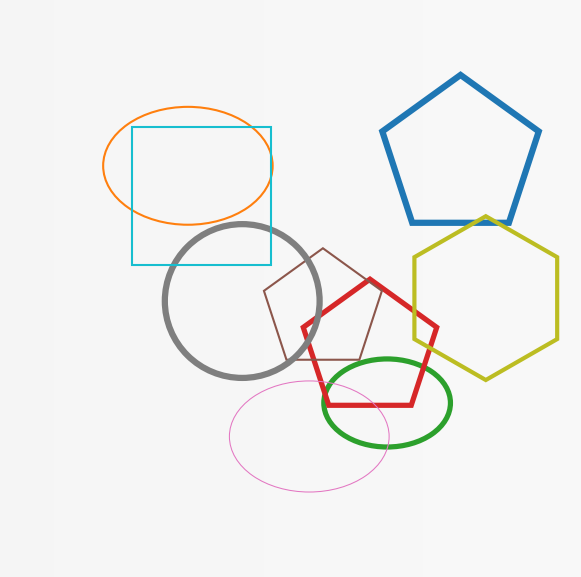[{"shape": "pentagon", "thickness": 3, "radius": 0.71, "center": [0.792, 0.728]}, {"shape": "oval", "thickness": 1, "radius": 0.73, "center": [0.323, 0.712]}, {"shape": "oval", "thickness": 2.5, "radius": 0.54, "center": [0.666, 0.301]}, {"shape": "pentagon", "thickness": 2.5, "radius": 0.6, "center": [0.637, 0.395]}, {"shape": "pentagon", "thickness": 1, "radius": 0.53, "center": [0.556, 0.463]}, {"shape": "oval", "thickness": 0.5, "radius": 0.69, "center": [0.532, 0.243]}, {"shape": "circle", "thickness": 3, "radius": 0.67, "center": [0.417, 0.478]}, {"shape": "hexagon", "thickness": 2, "radius": 0.71, "center": [0.836, 0.483]}, {"shape": "square", "thickness": 1, "radius": 0.6, "center": [0.346, 0.66]}]